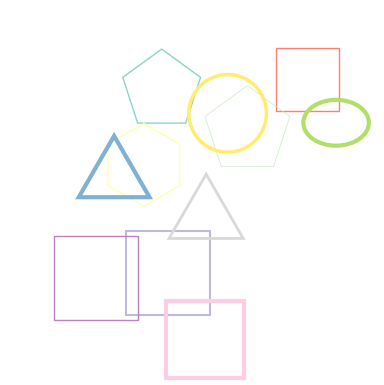[{"shape": "pentagon", "thickness": 1, "radius": 0.53, "center": [0.42, 0.766]}, {"shape": "hexagon", "thickness": 1, "radius": 0.54, "center": [0.374, 0.572]}, {"shape": "square", "thickness": 1.5, "radius": 0.55, "center": [0.438, 0.292]}, {"shape": "square", "thickness": 1, "radius": 0.41, "center": [0.798, 0.794]}, {"shape": "triangle", "thickness": 3, "radius": 0.53, "center": [0.296, 0.541]}, {"shape": "oval", "thickness": 3, "radius": 0.43, "center": [0.873, 0.681]}, {"shape": "square", "thickness": 3, "radius": 0.5, "center": [0.533, 0.118]}, {"shape": "triangle", "thickness": 2, "radius": 0.56, "center": [0.535, 0.436]}, {"shape": "square", "thickness": 1, "radius": 0.55, "center": [0.25, 0.278]}, {"shape": "pentagon", "thickness": 0.5, "radius": 0.58, "center": [0.643, 0.662]}, {"shape": "circle", "thickness": 2.5, "radius": 0.5, "center": [0.591, 0.706]}]